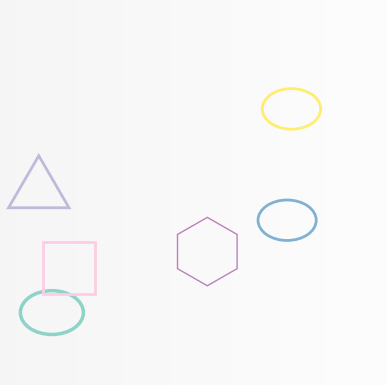[{"shape": "oval", "thickness": 2.5, "radius": 0.41, "center": [0.134, 0.188]}, {"shape": "triangle", "thickness": 2, "radius": 0.45, "center": [0.1, 0.505]}, {"shape": "oval", "thickness": 2, "radius": 0.38, "center": [0.741, 0.428]}, {"shape": "square", "thickness": 2, "radius": 0.34, "center": [0.178, 0.304]}, {"shape": "hexagon", "thickness": 1, "radius": 0.44, "center": [0.535, 0.347]}, {"shape": "oval", "thickness": 2, "radius": 0.38, "center": [0.752, 0.717]}]